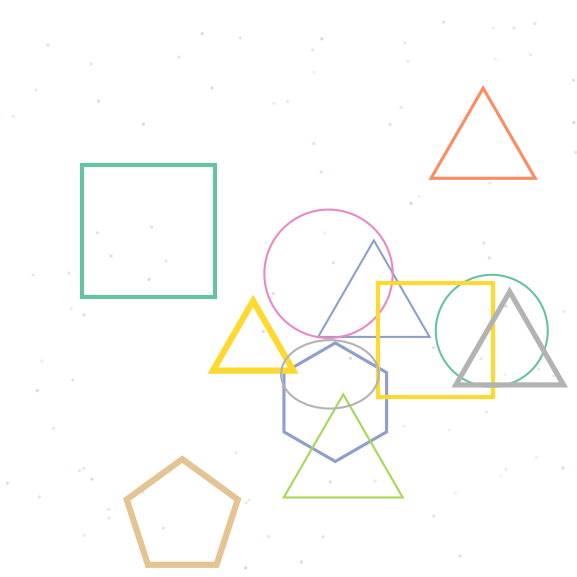[{"shape": "square", "thickness": 2, "radius": 0.57, "center": [0.257, 0.599]}, {"shape": "circle", "thickness": 1, "radius": 0.48, "center": [0.852, 0.426]}, {"shape": "triangle", "thickness": 1.5, "radius": 0.52, "center": [0.837, 0.742]}, {"shape": "hexagon", "thickness": 1.5, "radius": 0.51, "center": [0.581, 0.303]}, {"shape": "triangle", "thickness": 1, "radius": 0.56, "center": [0.647, 0.471]}, {"shape": "circle", "thickness": 1, "radius": 0.56, "center": [0.569, 0.525]}, {"shape": "triangle", "thickness": 1, "radius": 0.59, "center": [0.594, 0.197]}, {"shape": "triangle", "thickness": 3, "radius": 0.4, "center": [0.438, 0.398]}, {"shape": "square", "thickness": 2, "radius": 0.5, "center": [0.755, 0.411]}, {"shape": "pentagon", "thickness": 3, "radius": 0.51, "center": [0.316, 0.103]}, {"shape": "triangle", "thickness": 2.5, "radius": 0.54, "center": [0.883, 0.386]}, {"shape": "oval", "thickness": 1, "radius": 0.42, "center": [0.571, 0.351]}]